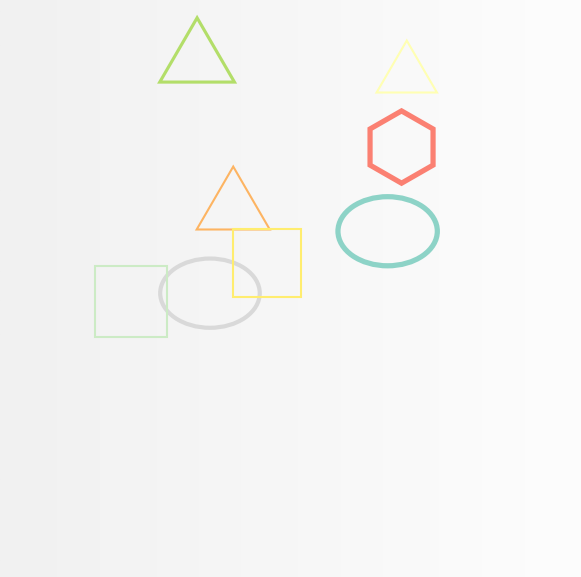[{"shape": "oval", "thickness": 2.5, "radius": 0.43, "center": [0.667, 0.599]}, {"shape": "triangle", "thickness": 1, "radius": 0.3, "center": [0.7, 0.869]}, {"shape": "hexagon", "thickness": 2.5, "radius": 0.31, "center": [0.691, 0.745]}, {"shape": "triangle", "thickness": 1, "radius": 0.36, "center": [0.401, 0.638]}, {"shape": "triangle", "thickness": 1.5, "radius": 0.37, "center": [0.339, 0.894]}, {"shape": "oval", "thickness": 2, "radius": 0.43, "center": [0.361, 0.491]}, {"shape": "square", "thickness": 1, "radius": 0.31, "center": [0.225, 0.478]}, {"shape": "square", "thickness": 1, "radius": 0.29, "center": [0.46, 0.544]}]